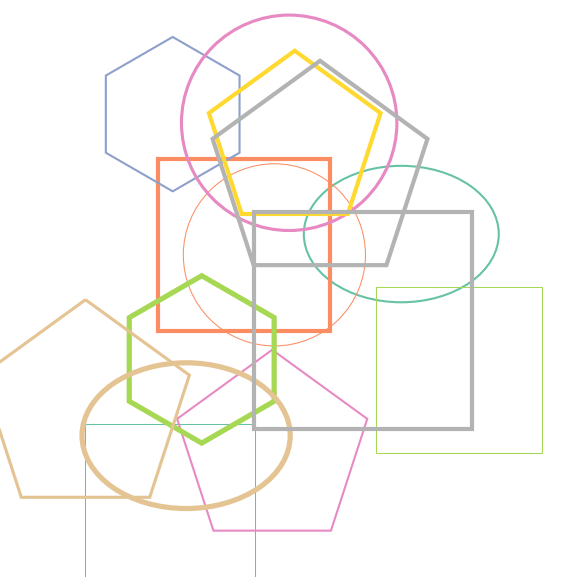[{"shape": "square", "thickness": 0.5, "radius": 0.73, "center": [0.295, 0.117]}, {"shape": "oval", "thickness": 1, "radius": 0.84, "center": [0.695, 0.594]}, {"shape": "circle", "thickness": 0.5, "radius": 0.79, "center": [0.475, 0.558]}, {"shape": "square", "thickness": 2, "radius": 0.74, "center": [0.423, 0.575]}, {"shape": "hexagon", "thickness": 1, "radius": 0.67, "center": [0.299, 0.801]}, {"shape": "circle", "thickness": 1.5, "radius": 0.93, "center": [0.501, 0.787]}, {"shape": "pentagon", "thickness": 1, "radius": 0.87, "center": [0.471, 0.22]}, {"shape": "square", "thickness": 0.5, "radius": 0.72, "center": [0.795, 0.358]}, {"shape": "hexagon", "thickness": 2.5, "radius": 0.72, "center": [0.349, 0.377]}, {"shape": "pentagon", "thickness": 2, "radius": 0.78, "center": [0.51, 0.755]}, {"shape": "pentagon", "thickness": 1.5, "radius": 0.95, "center": [0.148, 0.291]}, {"shape": "oval", "thickness": 2.5, "radius": 0.9, "center": [0.322, 0.245]}, {"shape": "pentagon", "thickness": 2, "radius": 0.98, "center": [0.554, 0.698]}, {"shape": "square", "thickness": 2, "radius": 0.94, "center": [0.629, 0.444]}]